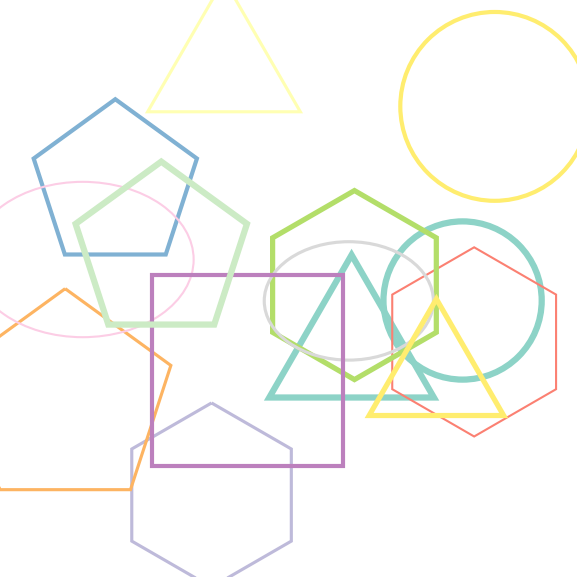[{"shape": "circle", "thickness": 3, "radius": 0.68, "center": [0.801, 0.479]}, {"shape": "triangle", "thickness": 3, "radius": 0.82, "center": [0.609, 0.393]}, {"shape": "triangle", "thickness": 1.5, "radius": 0.76, "center": [0.388, 0.882]}, {"shape": "hexagon", "thickness": 1.5, "radius": 0.8, "center": [0.366, 0.142]}, {"shape": "hexagon", "thickness": 1, "radius": 0.82, "center": [0.821, 0.407]}, {"shape": "pentagon", "thickness": 2, "radius": 0.74, "center": [0.2, 0.679]}, {"shape": "pentagon", "thickness": 1.5, "radius": 0.96, "center": [0.113, 0.307]}, {"shape": "hexagon", "thickness": 2.5, "radius": 0.82, "center": [0.614, 0.505]}, {"shape": "oval", "thickness": 1, "radius": 0.96, "center": [0.143, 0.55]}, {"shape": "oval", "thickness": 1.5, "radius": 0.73, "center": [0.604, 0.478]}, {"shape": "square", "thickness": 2, "radius": 0.83, "center": [0.428, 0.357]}, {"shape": "pentagon", "thickness": 3, "radius": 0.78, "center": [0.279, 0.563]}, {"shape": "triangle", "thickness": 2.5, "radius": 0.67, "center": [0.756, 0.347]}, {"shape": "circle", "thickness": 2, "radius": 0.82, "center": [0.857, 0.815]}]